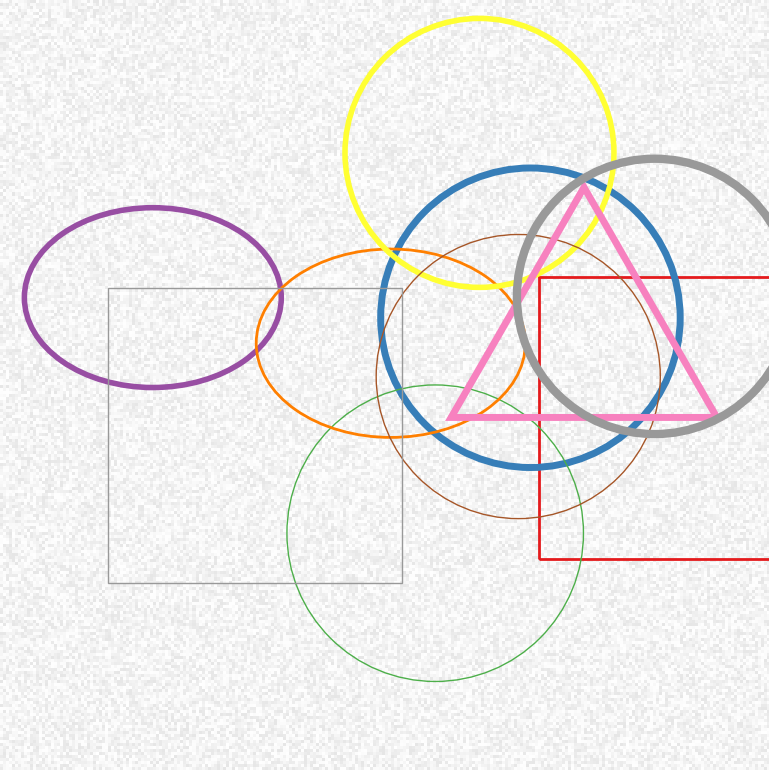[{"shape": "square", "thickness": 1, "radius": 0.92, "center": [0.884, 0.457]}, {"shape": "circle", "thickness": 2.5, "radius": 0.97, "center": [0.689, 0.587]}, {"shape": "circle", "thickness": 0.5, "radius": 0.96, "center": [0.565, 0.308]}, {"shape": "oval", "thickness": 2, "radius": 0.83, "center": [0.198, 0.613]}, {"shape": "oval", "thickness": 1, "radius": 0.87, "center": [0.508, 0.554]}, {"shape": "circle", "thickness": 2, "radius": 0.87, "center": [0.623, 0.801]}, {"shape": "circle", "thickness": 0.5, "radius": 0.92, "center": [0.673, 0.511]}, {"shape": "triangle", "thickness": 2.5, "radius": 1.0, "center": [0.758, 0.557]}, {"shape": "circle", "thickness": 3, "radius": 0.89, "center": [0.85, 0.615]}, {"shape": "square", "thickness": 0.5, "radius": 0.96, "center": [0.331, 0.434]}]